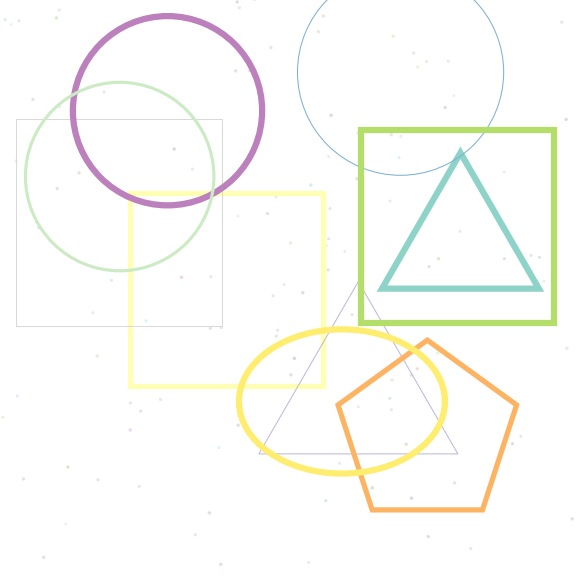[{"shape": "triangle", "thickness": 3, "radius": 0.78, "center": [0.797, 0.578]}, {"shape": "square", "thickness": 2.5, "radius": 0.83, "center": [0.392, 0.498]}, {"shape": "triangle", "thickness": 0.5, "radius": 0.99, "center": [0.621, 0.313]}, {"shape": "circle", "thickness": 0.5, "radius": 0.89, "center": [0.694, 0.874]}, {"shape": "pentagon", "thickness": 2.5, "radius": 0.81, "center": [0.74, 0.248]}, {"shape": "square", "thickness": 3, "radius": 0.84, "center": [0.792, 0.607]}, {"shape": "square", "thickness": 0.5, "radius": 0.89, "center": [0.206, 0.614]}, {"shape": "circle", "thickness": 3, "radius": 0.82, "center": [0.29, 0.807]}, {"shape": "circle", "thickness": 1.5, "radius": 0.82, "center": [0.207, 0.693]}, {"shape": "oval", "thickness": 3, "radius": 0.89, "center": [0.592, 0.304]}]